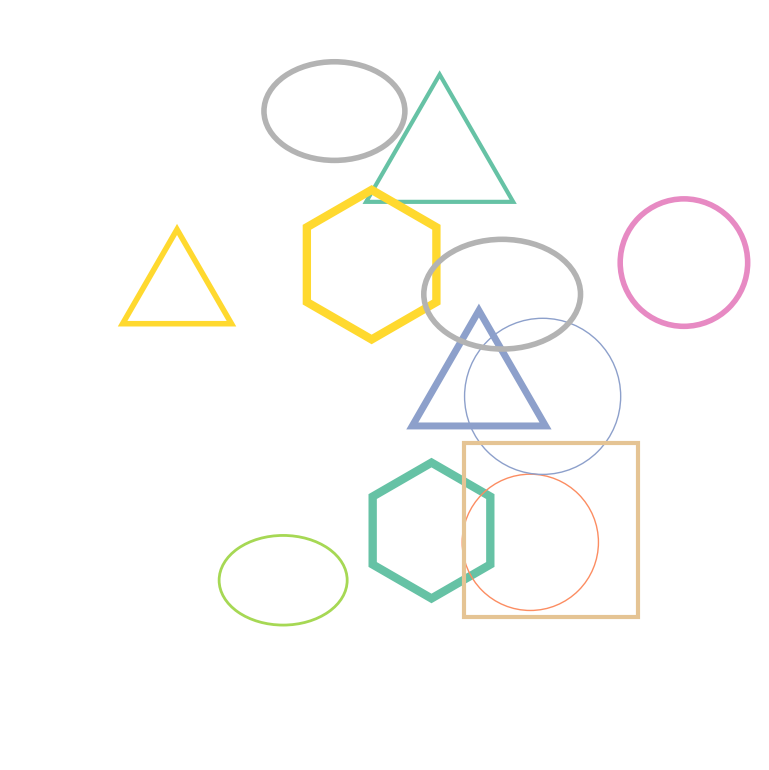[{"shape": "triangle", "thickness": 1.5, "radius": 0.55, "center": [0.571, 0.793]}, {"shape": "hexagon", "thickness": 3, "radius": 0.44, "center": [0.56, 0.311]}, {"shape": "circle", "thickness": 0.5, "radius": 0.44, "center": [0.689, 0.296]}, {"shape": "triangle", "thickness": 2.5, "radius": 0.5, "center": [0.622, 0.497]}, {"shape": "circle", "thickness": 0.5, "radius": 0.51, "center": [0.705, 0.485]}, {"shape": "circle", "thickness": 2, "radius": 0.41, "center": [0.888, 0.659]}, {"shape": "oval", "thickness": 1, "radius": 0.42, "center": [0.368, 0.246]}, {"shape": "triangle", "thickness": 2, "radius": 0.41, "center": [0.23, 0.62]}, {"shape": "hexagon", "thickness": 3, "radius": 0.49, "center": [0.483, 0.656]}, {"shape": "square", "thickness": 1.5, "radius": 0.57, "center": [0.716, 0.312]}, {"shape": "oval", "thickness": 2, "radius": 0.46, "center": [0.434, 0.856]}, {"shape": "oval", "thickness": 2, "radius": 0.51, "center": [0.652, 0.618]}]